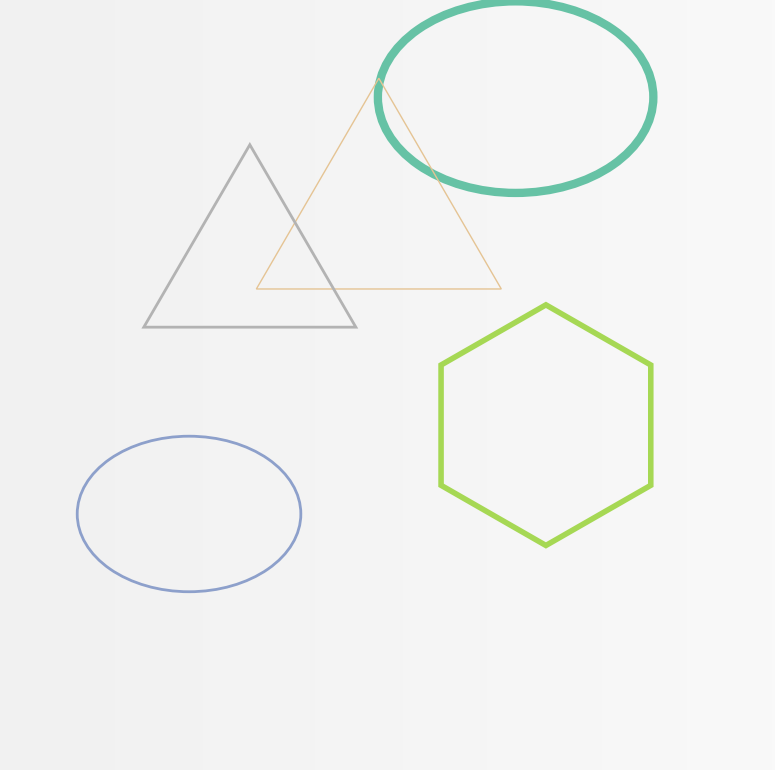[{"shape": "oval", "thickness": 3, "radius": 0.89, "center": [0.665, 0.874]}, {"shape": "oval", "thickness": 1, "radius": 0.72, "center": [0.244, 0.333]}, {"shape": "hexagon", "thickness": 2, "radius": 0.78, "center": [0.704, 0.448]}, {"shape": "triangle", "thickness": 0.5, "radius": 0.91, "center": [0.489, 0.716]}, {"shape": "triangle", "thickness": 1, "radius": 0.79, "center": [0.322, 0.654]}]